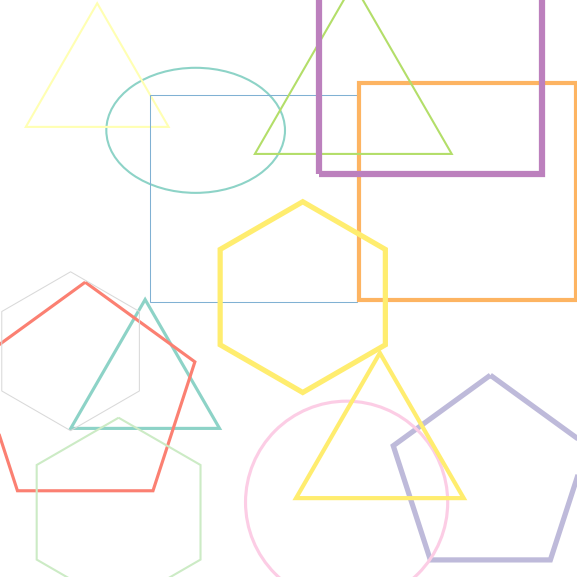[{"shape": "triangle", "thickness": 1.5, "radius": 0.74, "center": [0.251, 0.332]}, {"shape": "oval", "thickness": 1, "radius": 0.77, "center": [0.339, 0.773]}, {"shape": "triangle", "thickness": 1, "radius": 0.71, "center": [0.168, 0.851]}, {"shape": "pentagon", "thickness": 2.5, "radius": 0.88, "center": [0.849, 0.173]}, {"shape": "pentagon", "thickness": 1.5, "radius": 1.0, "center": [0.148, 0.311]}, {"shape": "square", "thickness": 0.5, "radius": 0.9, "center": [0.439, 0.655]}, {"shape": "square", "thickness": 2, "radius": 0.94, "center": [0.809, 0.667]}, {"shape": "triangle", "thickness": 1, "radius": 0.98, "center": [0.612, 0.831]}, {"shape": "circle", "thickness": 1.5, "radius": 0.88, "center": [0.6, 0.129]}, {"shape": "hexagon", "thickness": 0.5, "radius": 0.69, "center": [0.122, 0.391]}, {"shape": "square", "thickness": 3, "radius": 0.97, "center": [0.746, 0.891]}, {"shape": "hexagon", "thickness": 1, "radius": 0.82, "center": [0.205, 0.112]}, {"shape": "hexagon", "thickness": 2.5, "radius": 0.83, "center": [0.524, 0.485]}, {"shape": "triangle", "thickness": 2, "radius": 0.84, "center": [0.658, 0.22]}]